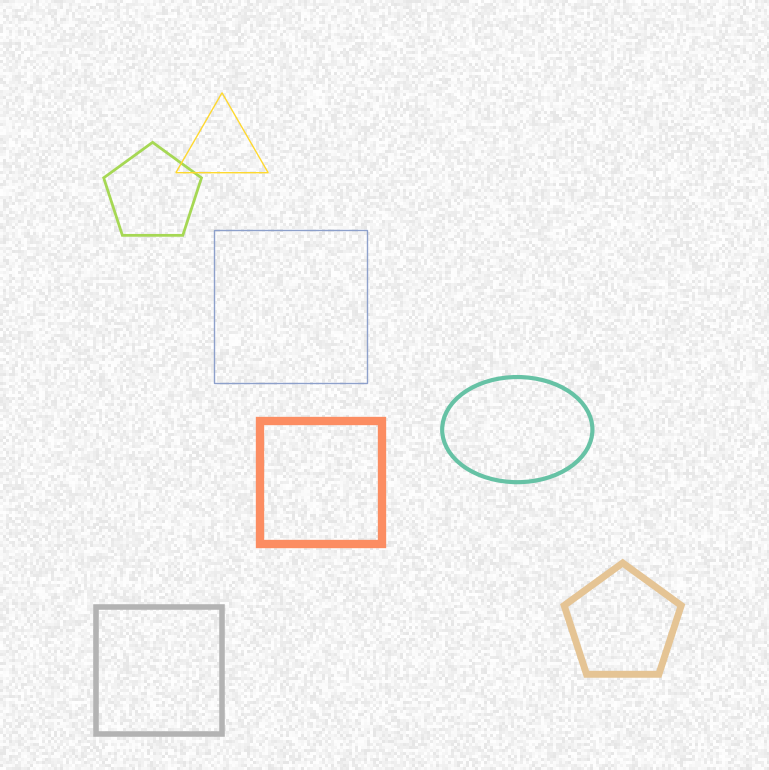[{"shape": "oval", "thickness": 1.5, "radius": 0.49, "center": [0.672, 0.442]}, {"shape": "square", "thickness": 3, "radius": 0.4, "center": [0.417, 0.374]}, {"shape": "square", "thickness": 0.5, "radius": 0.5, "center": [0.377, 0.602]}, {"shape": "pentagon", "thickness": 1, "radius": 0.33, "center": [0.198, 0.748]}, {"shape": "triangle", "thickness": 0.5, "radius": 0.35, "center": [0.288, 0.81]}, {"shape": "pentagon", "thickness": 2.5, "radius": 0.4, "center": [0.809, 0.189]}, {"shape": "square", "thickness": 2, "radius": 0.41, "center": [0.207, 0.129]}]